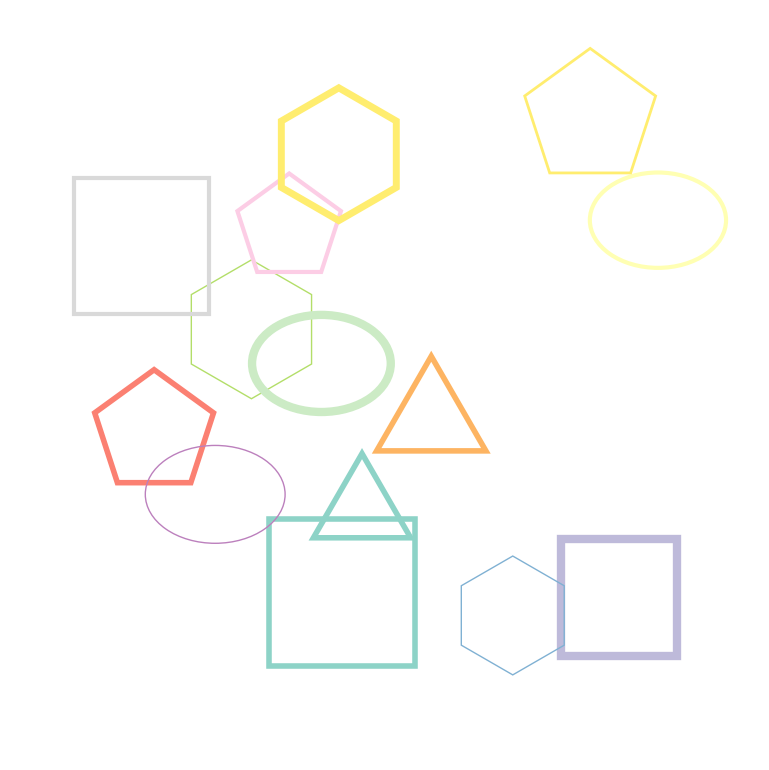[{"shape": "triangle", "thickness": 2, "radius": 0.36, "center": [0.47, 0.338]}, {"shape": "square", "thickness": 2, "radius": 0.48, "center": [0.444, 0.231]}, {"shape": "oval", "thickness": 1.5, "radius": 0.44, "center": [0.854, 0.714]}, {"shape": "square", "thickness": 3, "radius": 0.38, "center": [0.804, 0.224]}, {"shape": "pentagon", "thickness": 2, "radius": 0.41, "center": [0.2, 0.439]}, {"shape": "hexagon", "thickness": 0.5, "radius": 0.39, "center": [0.666, 0.201]}, {"shape": "triangle", "thickness": 2, "radius": 0.41, "center": [0.56, 0.455]}, {"shape": "hexagon", "thickness": 0.5, "radius": 0.45, "center": [0.327, 0.572]}, {"shape": "pentagon", "thickness": 1.5, "radius": 0.35, "center": [0.376, 0.704]}, {"shape": "square", "thickness": 1.5, "radius": 0.44, "center": [0.184, 0.68]}, {"shape": "oval", "thickness": 0.5, "radius": 0.45, "center": [0.279, 0.358]}, {"shape": "oval", "thickness": 3, "radius": 0.45, "center": [0.417, 0.528]}, {"shape": "pentagon", "thickness": 1, "radius": 0.45, "center": [0.766, 0.848]}, {"shape": "hexagon", "thickness": 2.5, "radius": 0.43, "center": [0.44, 0.8]}]